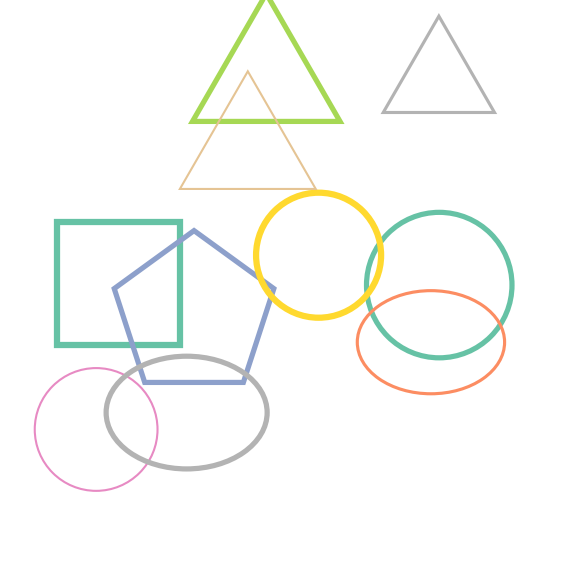[{"shape": "square", "thickness": 3, "radius": 0.54, "center": [0.205, 0.508]}, {"shape": "circle", "thickness": 2.5, "radius": 0.63, "center": [0.761, 0.505]}, {"shape": "oval", "thickness": 1.5, "radius": 0.64, "center": [0.746, 0.407]}, {"shape": "pentagon", "thickness": 2.5, "radius": 0.73, "center": [0.336, 0.454]}, {"shape": "circle", "thickness": 1, "radius": 0.53, "center": [0.166, 0.255]}, {"shape": "triangle", "thickness": 2.5, "radius": 0.74, "center": [0.461, 0.863]}, {"shape": "circle", "thickness": 3, "radius": 0.54, "center": [0.552, 0.557]}, {"shape": "triangle", "thickness": 1, "radius": 0.68, "center": [0.429, 0.74]}, {"shape": "triangle", "thickness": 1.5, "radius": 0.56, "center": [0.76, 0.86]}, {"shape": "oval", "thickness": 2.5, "radius": 0.7, "center": [0.323, 0.285]}]